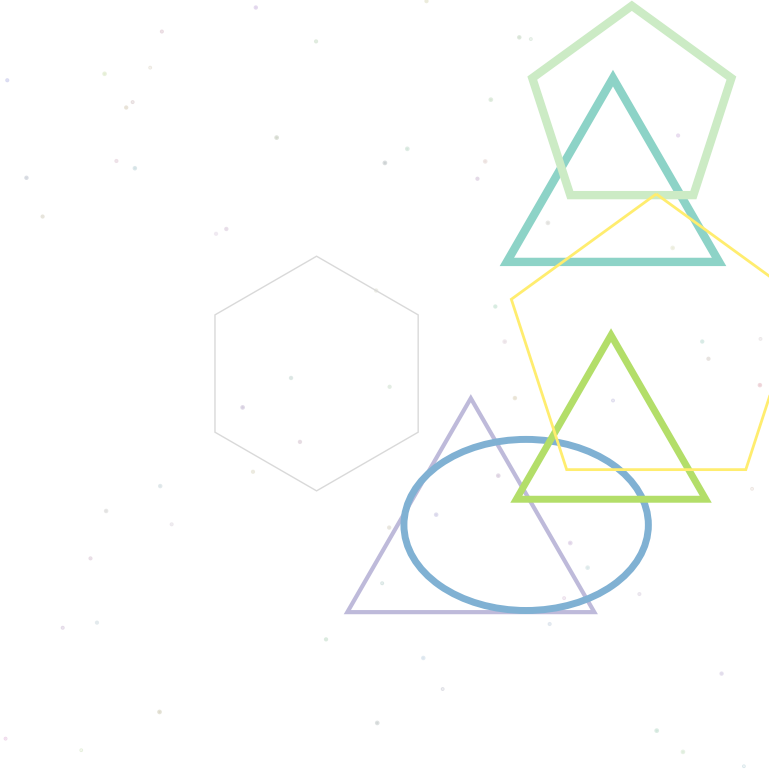[{"shape": "triangle", "thickness": 3, "radius": 0.8, "center": [0.796, 0.739]}, {"shape": "triangle", "thickness": 1.5, "radius": 0.93, "center": [0.611, 0.298]}, {"shape": "oval", "thickness": 2.5, "radius": 0.79, "center": [0.683, 0.318]}, {"shape": "triangle", "thickness": 2.5, "radius": 0.71, "center": [0.794, 0.423]}, {"shape": "hexagon", "thickness": 0.5, "radius": 0.76, "center": [0.411, 0.515]}, {"shape": "pentagon", "thickness": 3, "radius": 0.68, "center": [0.821, 0.857]}, {"shape": "pentagon", "thickness": 1, "radius": 0.99, "center": [0.852, 0.55]}]